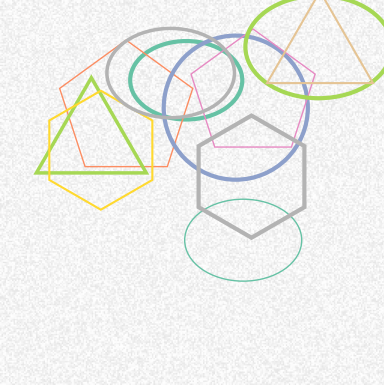[{"shape": "oval", "thickness": 3, "radius": 0.73, "center": [0.484, 0.791]}, {"shape": "oval", "thickness": 1, "radius": 0.76, "center": [0.632, 0.376]}, {"shape": "pentagon", "thickness": 1, "radius": 0.91, "center": [0.328, 0.714]}, {"shape": "circle", "thickness": 3, "radius": 0.94, "center": [0.612, 0.72]}, {"shape": "pentagon", "thickness": 1, "radius": 0.85, "center": [0.657, 0.755]}, {"shape": "oval", "thickness": 3, "radius": 0.95, "center": [0.828, 0.878]}, {"shape": "triangle", "thickness": 2.5, "radius": 0.82, "center": [0.237, 0.633]}, {"shape": "hexagon", "thickness": 1.5, "radius": 0.77, "center": [0.262, 0.61]}, {"shape": "triangle", "thickness": 1.5, "radius": 0.79, "center": [0.831, 0.864]}, {"shape": "hexagon", "thickness": 3, "radius": 0.79, "center": [0.653, 0.541]}, {"shape": "oval", "thickness": 2.5, "radius": 0.83, "center": [0.443, 0.81]}]